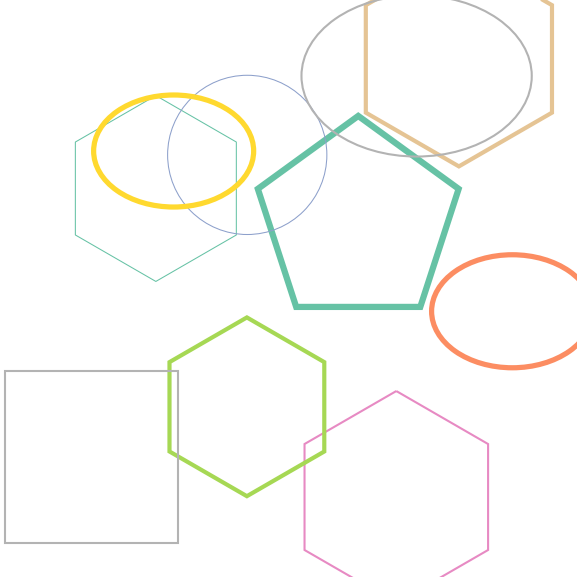[{"shape": "pentagon", "thickness": 3, "radius": 0.91, "center": [0.62, 0.616]}, {"shape": "hexagon", "thickness": 0.5, "radius": 0.8, "center": [0.27, 0.673]}, {"shape": "oval", "thickness": 2.5, "radius": 0.7, "center": [0.887, 0.46]}, {"shape": "circle", "thickness": 0.5, "radius": 0.69, "center": [0.428, 0.731]}, {"shape": "hexagon", "thickness": 1, "radius": 0.92, "center": [0.686, 0.139]}, {"shape": "hexagon", "thickness": 2, "radius": 0.77, "center": [0.428, 0.295]}, {"shape": "oval", "thickness": 2.5, "radius": 0.69, "center": [0.301, 0.738]}, {"shape": "hexagon", "thickness": 2, "radius": 0.93, "center": [0.795, 0.897]}, {"shape": "square", "thickness": 1, "radius": 0.75, "center": [0.158, 0.208]}, {"shape": "oval", "thickness": 1, "radius": 1.0, "center": [0.721, 0.868]}]